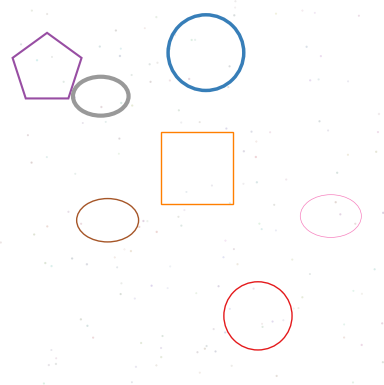[{"shape": "circle", "thickness": 1, "radius": 0.44, "center": [0.67, 0.18]}, {"shape": "circle", "thickness": 2.5, "radius": 0.49, "center": [0.535, 0.863]}, {"shape": "pentagon", "thickness": 1.5, "radius": 0.47, "center": [0.122, 0.821]}, {"shape": "square", "thickness": 1, "radius": 0.47, "center": [0.512, 0.563]}, {"shape": "oval", "thickness": 1, "radius": 0.4, "center": [0.28, 0.428]}, {"shape": "oval", "thickness": 0.5, "radius": 0.4, "center": [0.859, 0.439]}, {"shape": "oval", "thickness": 3, "radius": 0.36, "center": [0.262, 0.75]}]